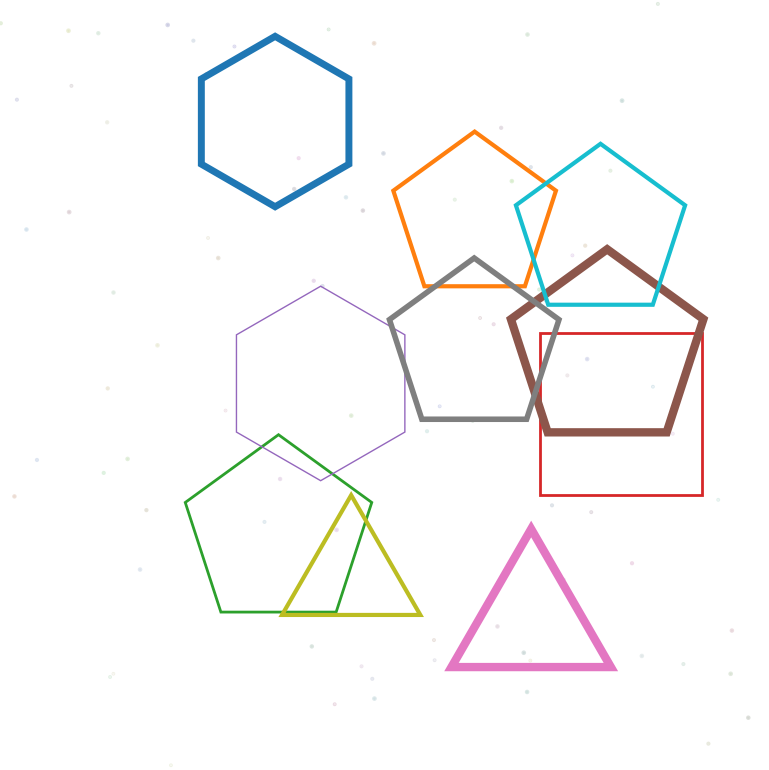[{"shape": "hexagon", "thickness": 2.5, "radius": 0.55, "center": [0.357, 0.842]}, {"shape": "pentagon", "thickness": 1.5, "radius": 0.56, "center": [0.616, 0.718]}, {"shape": "pentagon", "thickness": 1, "radius": 0.64, "center": [0.362, 0.308]}, {"shape": "square", "thickness": 1, "radius": 0.53, "center": [0.807, 0.462]}, {"shape": "hexagon", "thickness": 0.5, "radius": 0.63, "center": [0.416, 0.502]}, {"shape": "pentagon", "thickness": 3, "radius": 0.66, "center": [0.789, 0.545]}, {"shape": "triangle", "thickness": 3, "radius": 0.6, "center": [0.69, 0.193]}, {"shape": "pentagon", "thickness": 2, "radius": 0.58, "center": [0.616, 0.549]}, {"shape": "triangle", "thickness": 1.5, "radius": 0.52, "center": [0.456, 0.253]}, {"shape": "pentagon", "thickness": 1.5, "radius": 0.58, "center": [0.78, 0.698]}]